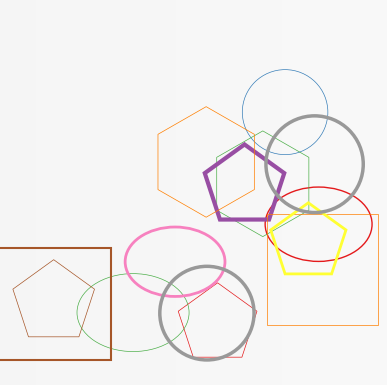[{"shape": "oval", "thickness": 1, "radius": 0.69, "center": [0.822, 0.418]}, {"shape": "pentagon", "thickness": 0.5, "radius": 0.53, "center": [0.562, 0.159]}, {"shape": "circle", "thickness": 0.5, "radius": 0.55, "center": [0.736, 0.709]}, {"shape": "oval", "thickness": 0.5, "radius": 0.72, "center": [0.343, 0.188]}, {"shape": "hexagon", "thickness": 0.5, "radius": 0.69, "center": [0.678, 0.523]}, {"shape": "pentagon", "thickness": 3, "radius": 0.54, "center": [0.631, 0.517]}, {"shape": "hexagon", "thickness": 0.5, "radius": 0.72, "center": [0.532, 0.579]}, {"shape": "square", "thickness": 0.5, "radius": 0.72, "center": [0.832, 0.299]}, {"shape": "pentagon", "thickness": 2, "radius": 0.51, "center": [0.796, 0.371]}, {"shape": "square", "thickness": 1.5, "radius": 0.73, "center": [0.14, 0.211]}, {"shape": "pentagon", "thickness": 0.5, "radius": 0.55, "center": [0.139, 0.215]}, {"shape": "oval", "thickness": 2, "radius": 0.64, "center": [0.452, 0.32]}, {"shape": "circle", "thickness": 2.5, "radius": 0.61, "center": [0.534, 0.187]}, {"shape": "circle", "thickness": 2.5, "radius": 0.63, "center": [0.812, 0.574]}]